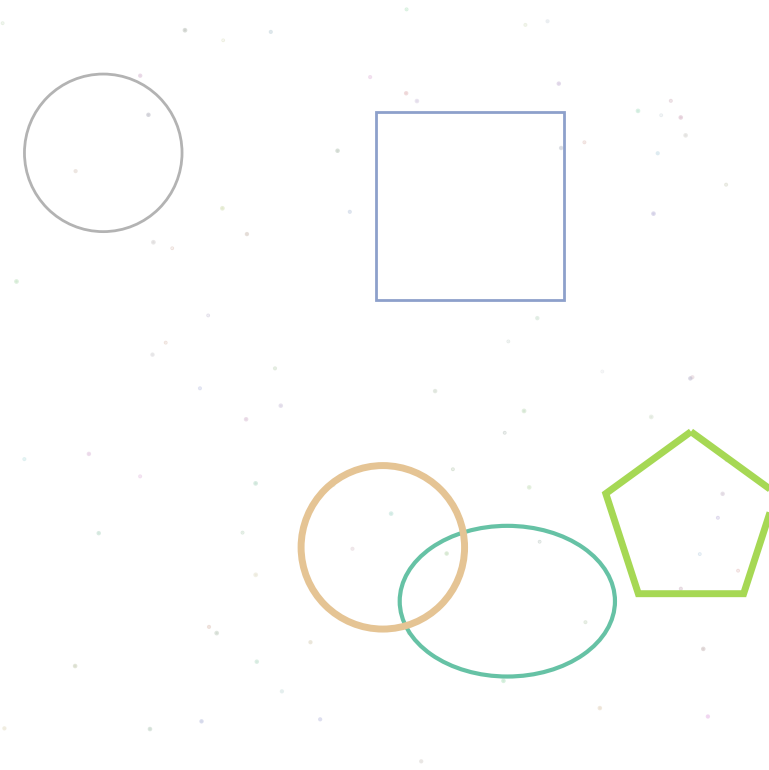[{"shape": "oval", "thickness": 1.5, "radius": 0.7, "center": [0.659, 0.219]}, {"shape": "square", "thickness": 1, "radius": 0.61, "center": [0.61, 0.733]}, {"shape": "pentagon", "thickness": 2.5, "radius": 0.58, "center": [0.897, 0.323]}, {"shape": "circle", "thickness": 2.5, "radius": 0.53, "center": [0.497, 0.289]}, {"shape": "circle", "thickness": 1, "radius": 0.51, "center": [0.134, 0.802]}]